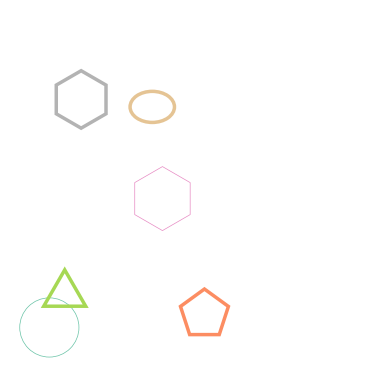[{"shape": "circle", "thickness": 0.5, "radius": 0.38, "center": [0.128, 0.149]}, {"shape": "pentagon", "thickness": 2.5, "radius": 0.33, "center": [0.531, 0.184]}, {"shape": "hexagon", "thickness": 0.5, "radius": 0.42, "center": [0.422, 0.484]}, {"shape": "triangle", "thickness": 2.5, "radius": 0.31, "center": [0.168, 0.236]}, {"shape": "oval", "thickness": 2.5, "radius": 0.29, "center": [0.396, 0.722]}, {"shape": "hexagon", "thickness": 2.5, "radius": 0.37, "center": [0.211, 0.742]}]